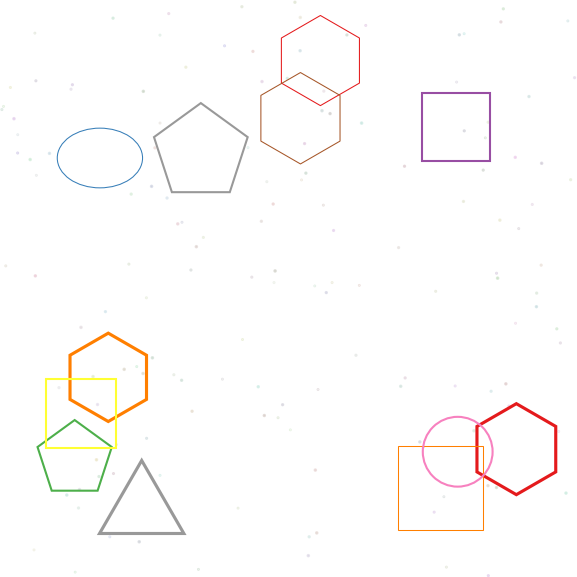[{"shape": "hexagon", "thickness": 1.5, "radius": 0.39, "center": [0.894, 0.221]}, {"shape": "hexagon", "thickness": 0.5, "radius": 0.39, "center": [0.555, 0.894]}, {"shape": "oval", "thickness": 0.5, "radius": 0.37, "center": [0.173, 0.726]}, {"shape": "pentagon", "thickness": 1, "radius": 0.34, "center": [0.129, 0.204]}, {"shape": "square", "thickness": 1, "radius": 0.29, "center": [0.79, 0.779]}, {"shape": "hexagon", "thickness": 1.5, "radius": 0.38, "center": [0.187, 0.346]}, {"shape": "square", "thickness": 0.5, "radius": 0.37, "center": [0.762, 0.154]}, {"shape": "square", "thickness": 1, "radius": 0.3, "center": [0.14, 0.283]}, {"shape": "hexagon", "thickness": 0.5, "radius": 0.4, "center": [0.52, 0.794]}, {"shape": "circle", "thickness": 1, "radius": 0.3, "center": [0.793, 0.217]}, {"shape": "pentagon", "thickness": 1, "radius": 0.43, "center": [0.348, 0.735]}, {"shape": "triangle", "thickness": 1.5, "radius": 0.42, "center": [0.245, 0.117]}]